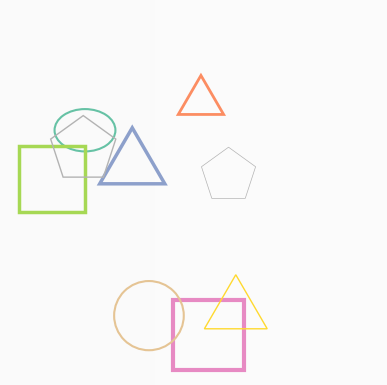[{"shape": "oval", "thickness": 1.5, "radius": 0.39, "center": [0.219, 0.662]}, {"shape": "triangle", "thickness": 2, "radius": 0.34, "center": [0.519, 0.736]}, {"shape": "triangle", "thickness": 2.5, "radius": 0.48, "center": [0.341, 0.571]}, {"shape": "square", "thickness": 3, "radius": 0.46, "center": [0.539, 0.13]}, {"shape": "square", "thickness": 2.5, "radius": 0.43, "center": [0.133, 0.535]}, {"shape": "triangle", "thickness": 1, "radius": 0.47, "center": [0.609, 0.193]}, {"shape": "circle", "thickness": 1.5, "radius": 0.45, "center": [0.384, 0.18]}, {"shape": "pentagon", "thickness": 1, "radius": 0.44, "center": [0.215, 0.611]}, {"shape": "pentagon", "thickness": 0.5, "radius": 0.37, "center": [0.59, 0.544]}]